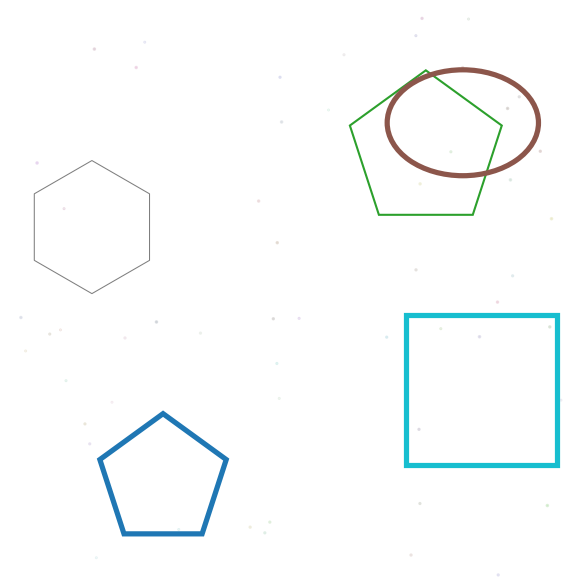[{"shape": "pentagon", "thickness": 2.5, "radius": 0.58, "center": [0.282, 0.168]}, {"shape": "pentagon", "thickness": 1, "radius": 0.69, "center": [0.737, 0.739]}, {"shape": "oval", "thickness": 2.5, "radius": 0.66, "center": [0.801, 0.787]}, {"shape": "hexagon", "thickness": 0.5, "radius": 0.58, "center": [0.159, 0.606]}, {"shape": "square", "thickness": 2.5, "radius": 0.65, "center": [0.834, 0.324]}]